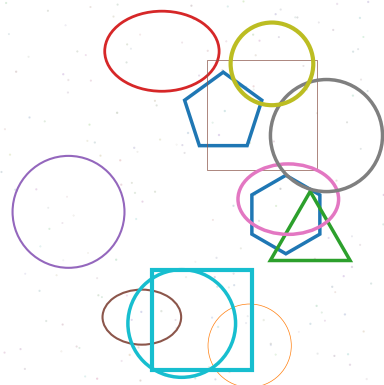[{"shape": "pentagon", "thickness": 2.5, "radius": 0.53, "center": [0.58, 0.707]}, {"shape": "hexagon", "thickness": 2.5, "radius": 0.51, "center": [0.743, 0.443]}, {"shape": "circle", "thickness": 0.5, "radius": 0.54, "center": [0.648, 0.102]}, {"shape": "triangle", "thickness": 2.5, "radius": 0.6, "center": [0.806, 0.383]}, {"shape": "oval", "thickness": 2, "radius": 0.74, "center": [0.421, 0.867]}, {"shape": "circle", "thickness": 1.5, "radius": 0.73, "center": [0.178, 0.45]}, {"shape": "oval", "thickness": 1.5, "radius": 0.51, "center": [0.368, 0.176]}, {"shape": "square", "thickness": 0.5, "radius": 0.71, "center": [0.68, 0.701]}, {"shape": "oval", "thickness": 2.5, "radius": 0.65, "center": [0.749, 0.483]}, {"shape": "circle", "thickness": 2.5, "radius": 0.73, "center": [0.848, 0.648]}, {"shape": "circle", "thickness": 3, "radius": 0.54, "center": [0.706, 0.834]}, {"shape": "square", "thickness": 3, "radius": 0.65, "center": [0.526, 0.169]}, {"shape": "circle", "thickness": 2.5, "radius": 0.7, "center": [0.472, 0.16]}]